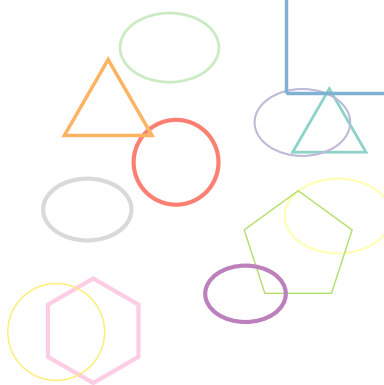[{"shape": "triangle", "thickness": 2, "radius": 0.55, "center": [0.855, 0.66]}, {"shape": "oval", "thickness": 1.5, "radius": 0.69, "center": [0.878, 0.439]}, {"shape": "oval", "thickness": 1.5, "radius": 0.62, "center": [0.785, 0.682]}, {"shape": "circle", "thickness": 3, "radius": 0.55, "center": [0.457, 0.579]}, {"shape": "square", "thickness": 2.5, "radius": 0.65, "center": [0.871, 0.888]}, {"shape": "triangle", "thickness": 2.5, "radius": 0.66, "center": [0.281, 0.714]}, {"shape": "pentagon", "thickness": 1, "radius": 0.74, "center": [0.774, 0.357]}, {"shape": "hexagon", "thickness": 3, "radius": 0.68, "center": [0.242, 0.141]}, {"shape": "oval", "thickness": 3, "radius": 0.57, "center": [0.227, 0.456]}, {"shape": "oval", "thickness": 3, "radius": 0.52, "center": [0.638, 0.237]}, {"shape": "oval", "thickness": 2, "radius": 0.64, "center": [0.44, 0.876]}, {"shape": "circle", "thickness": 1, "radius": 0.63, "center": [0.146, 0.138]}]